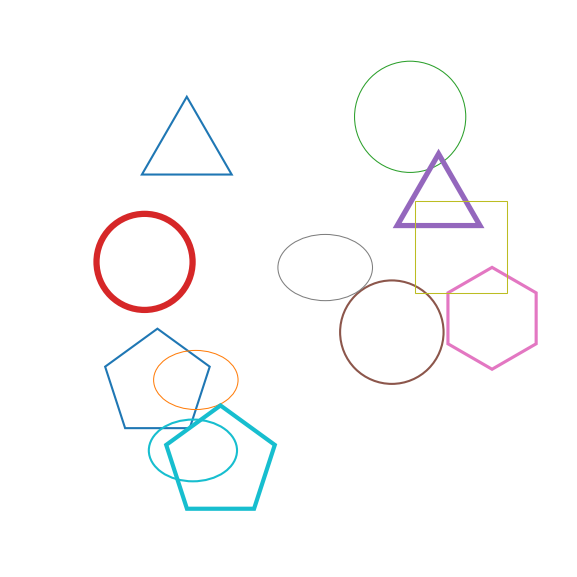[{"shape": "pentagon", "thickness": 1, "radius": 0.48, "center": [0.273, 0.335]}, {"shape": "triangle", "thickness": 1, "radius": 0.45, "center": [0.323, 0.742]}, {"shape": "oval", "thickness": 0.5, "radius": 0.37, "center": [0.339, 0.341]}, {"shape": "circle", "thickness": 0.5, "radius": 0.48, "center": [0.71, 0.797]}, {"shape": "circle", "thickness": 3, "radius": 0.42, "center": [0.25, 0.546]}, {"shape": "triangle", "thickness": 2.5, "radius": 0.41, "center": [0.759, 0.65]}, {"shape": "circle", "thickness": 1, "radius": 0.45, "center": [0.679, 0.424]}, {"shape": "hexagon", "thickness": 1.5, "radius": 0.44, "center": [0.852, 0.448]}, {"shape": "oval", "thickness": 0.5, "radius": 0.41, "center": [0.563, 0.536]}, {"shape": "square", "thickness": 0.5, "radius": 0.4, "center": [0.798, 0.571]}, {"shape": "pentagon", "thickness": 2, "radius": 0.49, "center": [0.382, 0.198]}, {"shape": "oval", "thickness": 1, "radius": 0.38, "center": [0.334, 0.219]}]